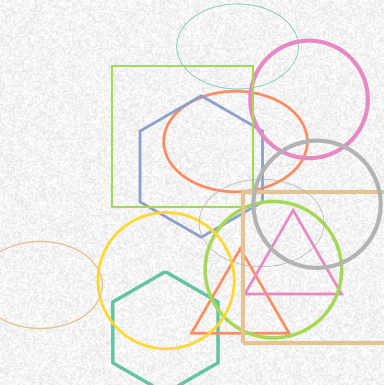[{"shape": "hexagon", "thickness": 2.5, "radius": 0.79, "center": [0.43, 0.137]}, {"shape": "oval", "thickness": 0.5, "radius": 0.79, "center": [0.617, 0.879]}, {"shape": "oval", "thickness": 2, "radius": 0.93, "center": [0.612, 0.632]}, {"shape": "triangle", "thickness": 2, "radius": 0.73, "center": [0.624, 0.208]}, {"shape": "hexagon", "thickness": 2, "radius": 0.92, "center": [0.523, 0.568]}, {"shape": "circle", "thickness": 3, "radius": 0.76, "center": [0.803, 0.742]}, {"shape": "triangle", "thickness": 2, "radius": 0.73, "center": [0.761, 0.309]}, {"shape": "circle", "thickness": 2.5, "radius": 0.89, "center": [0.71, 0.3]}, {"shape": "square", "thickness": 1.5, "radius": 0.91, "center": [0.474, 0.645]}, {"shape": "circle", "thickness": 2, "radius": 0.89, "center": [0.431, 0.271]}, {"shape": "oval", "thickness": 1, "radius": 0.81, "center": [0.104, 0.26]}, {"shape": "square", "thickness": 3, "radius": 0.98, "center": [0.828, 0.305]}, {"shape": "oval", "thickness": 0.5, "radius": 0.81, "center": [0.679, 0.421]}, {"shape": "circle", "thickness": 3, "radius": 0.83, "center": [0.824, 0.469]}]